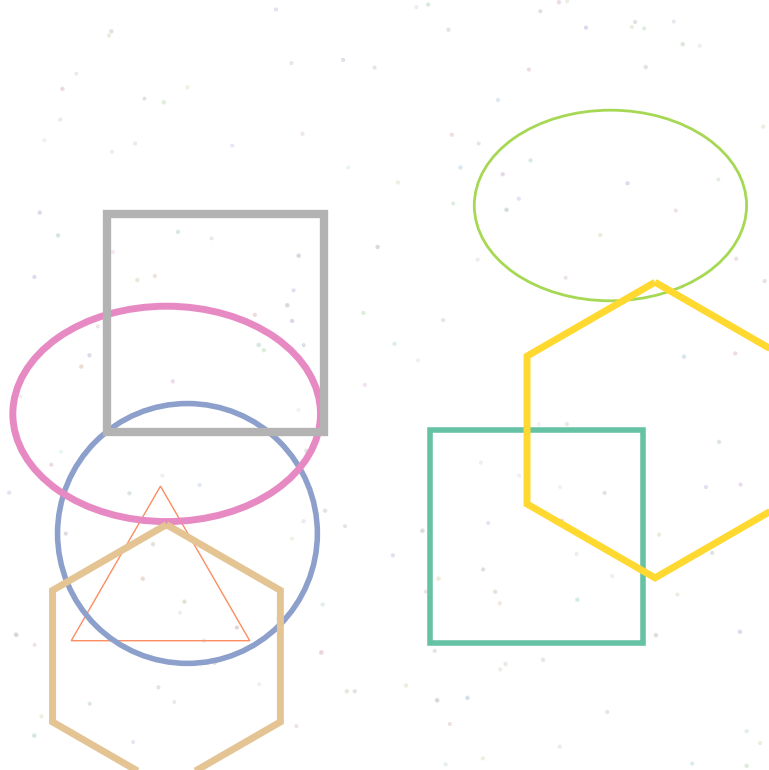[{"shape": "square", "thickness": 2, "radius": 0.69, "center": [0.697, 0.303]}, {"shape": "triangle", "thickness": 0.5, "radius": 0.67, "center": [0.208, 0.235]}, {"shape": "circle", "thickness": 2, "radius": 0.84, "center": [0.243, 0.307]}, {"shape": "oval", "thickness": 2.5, "radius": 1.0, "center": [0.216, 0.462]}, {"shape": "oval", "thickness": 1, "radius": 0.88, "center": [0.793, 0.733]}, {"shape": "hexagon", "thickness": 2.5, "radius": 0.96, "center": [0.851, 0.442]}, {"shape": "hexagon", "thickness": 2.5, "radius": 0.85, "center": [0.216, 0.148]}, {"shape": "square", "thickness": 3, "radius": 0.71, "center": [0.28, 0.581]}]